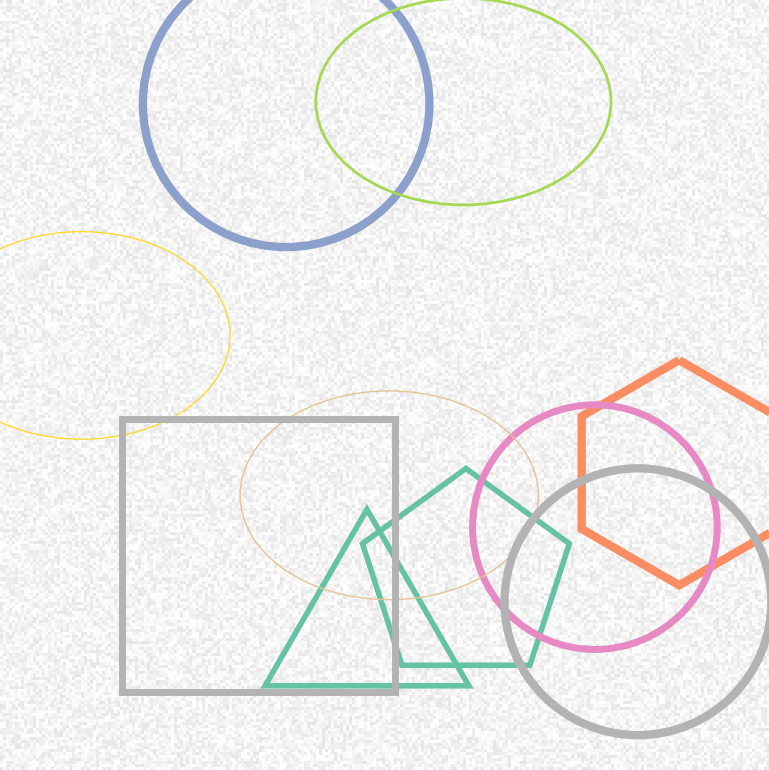[{"shape": "pentagon", "thickness": 2, "radius": 0.71, "center": [0.605, 0.25]}, {"shape": "triangle", "thickness": 2, "radius": 0.76, "center": [0.477, 0.186]}, {"shape": "hexagon", "thickness": 3, "radius": 0.73, "center": [0.882, 0.386]}, {"shape": "circle", "thickness": 3, "radius": 0.93, "center": [0.372, 0.865]}, {"shape": "circle", "thickness": 2.5, "radius": 0.79, "center": [0.773, 0.315]}, {"shape": "oval", "thickness": 1, "radius": 0.96, "center": [0.602, 0.868]}, {"shape": "oval", "thickness": 0.5, "radius": 0.96, "center": [0.106, 0.564]}, {"shape": "oval", "thickness": 0.5, "radius": 0.97, "center": [0.506, 0.357]}, {"shape": "square", "thickness": 2.5, "radius": 0.89, "center": [0.336, 0.279]}, {"shape": "circle", "thickness": 3, "radius": 0.87, "center": [0.828, 0.219]}]